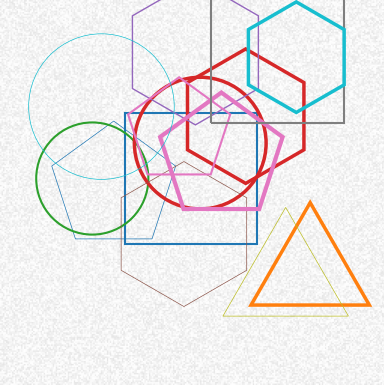[{"shape": "pentagon", "thickness": 0.5, "radius": 0.85, "center": [0.295, 0.516]}, {"shape": "square", "thickness": 1.5, "radius": 0.86, "center": [0.495, 0.536]}, {"shape": "triangle", "thickness": 2.5, "radius": 0.89, "center": [0.806, 0.296]}, {"shape": "circle", "thickness": 1.5, "radius": 0.73, "center": [0.24, 0.536]}, {"shape": "hexagon", "thickness": 2.5, "radius": 0.87, "center": [0.638, 0.698]}, {"shape": "circle", "thickness": 2.5, "radius": 0.86, "center": [0.52, 0.628]}, {"shape": "hexagon", "thickness": 1, "radius": 0.94, "center": [0.508, 0.865]}, {"shape": "hexagon", "thickness": 0.5, "radius": 0.94, "center": [0.478, 0.392]}, {"shape": "pentagon", "thickness": 3, "radius": 0.84, "center": [0.575, 0.592]}, {"shape": "pentagon", "thickness": 1.5, "radius": 0.7, "center": [0.465, 0.66]}, {"shape": "square", "thickness": 1.5, "radius": 0.87, "center": [0.721, 0.853]}, {"shape": "triangle", "thickness": 0.5, "radius": 0.94, "center": [0.742, 0.273]}, {"shape": "circle", "thickness": 0.5, "radius": 0.95, "center": [0.263, 0.723]}, {"shape": "hexagon", "thickness": 2.5, "radius": 0.72, "center": [0.77, 0.851]}]